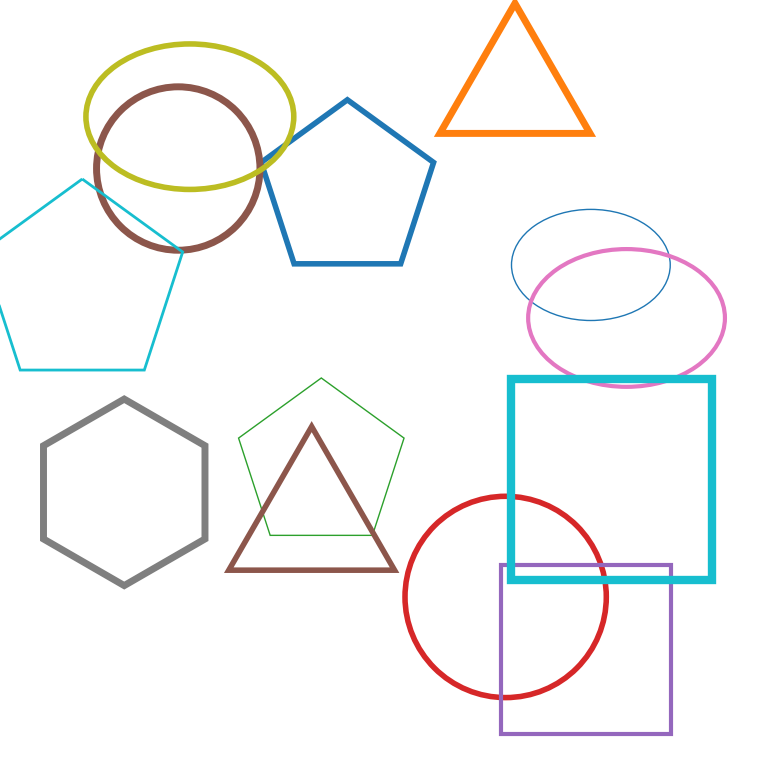[{"shape": "pentagon", "thickness": 2, "radius": 0.59, "center": [0.451, 0.753]}, {"shape": "oval", "thickness": 0.5, "radius": 0.52, "center": [0.767, 0.656]}, {"shape": "triangle", "thickness": 2.5, "radius": 0.56, "center": [0.669, 0.883]}, {"shape": "pentagon", "thickness": 0.5, "radius": 0.56, "center": [0.417, 0.396]}, {"shape": "circle", "thickness": 2, "radius": 0.65, "center": [0.657, 0.225]}, {"shape": "square", "thickness": 1.5, "radius": 0.55, "center": [0.761, 0.157]}, {"shape": "triangle", "thickness": 2, "radius": 0.62, "center": [0.405, 0.322]}, {"shape": "circle", "thickness": 2.5, "radius": 0.53, "center": [0.231, 0.781]}, {"shape": "oval", "thickness": 1.5, "radius": 0.64, "center": [0.814, 0.587]}, {"shape": "hexagon", "thickness": 2.5, "radius": 0.61, "center": [0.161, 0.361]}, {"shape": "oval", "thickness": 2, "radius": 0.67, "center": [0.247, 0.848]}, {"shape": "square", "thickness": 3, "radius": 0.65, "center": [0.794, 0.377]}, {"shape": "pentagon", "thickness": 1, "radius": 0.69, "center": [0.107, 0.63]}]